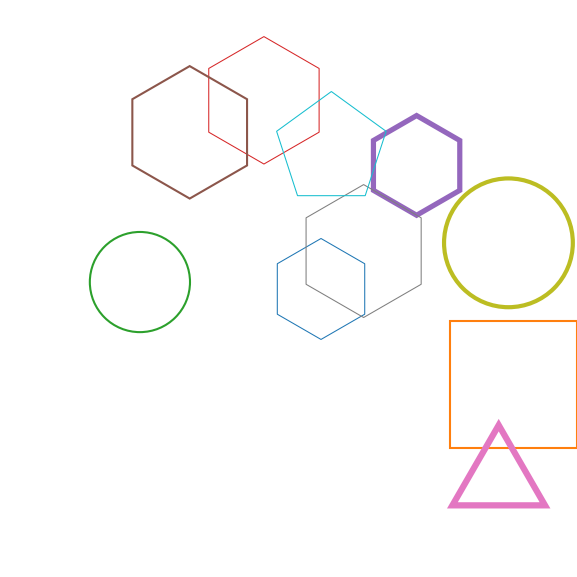[{"shape": "hexagon", "thickness": 0.5, "radius": 0.44, "center": [0.556, 0.499]}, {"shape": "square", "thickness": 1, "radius": 0.55, "center": [0.889, 0.334]}, {"shape": "circle", "thickness": 1, "radius": 0.43, "center": [0.242, 0.511]}, {"shape": "hexagon", "thickness": 0.5, "radius": 0.55, "center": [0.457, 0.825]}, {"shape": "hexagon", "thickness": 2.5, "radius": 0.43, "center": [0.721, 0.713]}, {"shape": "hexagon", "thickness": 1, "radius": 0.57, "center": [0.328, 0.77]}, {"shape": "triangle", "thickness": 3, "radius": 0.46, "center": [0.864, 0.17]}, {"shape": "hexagon", "thickness": 0.5, "radius": 0.58, "center": [0.63, 0.564]}, {"shape": "circle", "thickness": 2, "radius": 0.56, "center": [0.88, 0.579]}, {"shape": "pentagon", "thickness": 0.5, "radius": 0.5, "center": [0.574, 0.741]}]